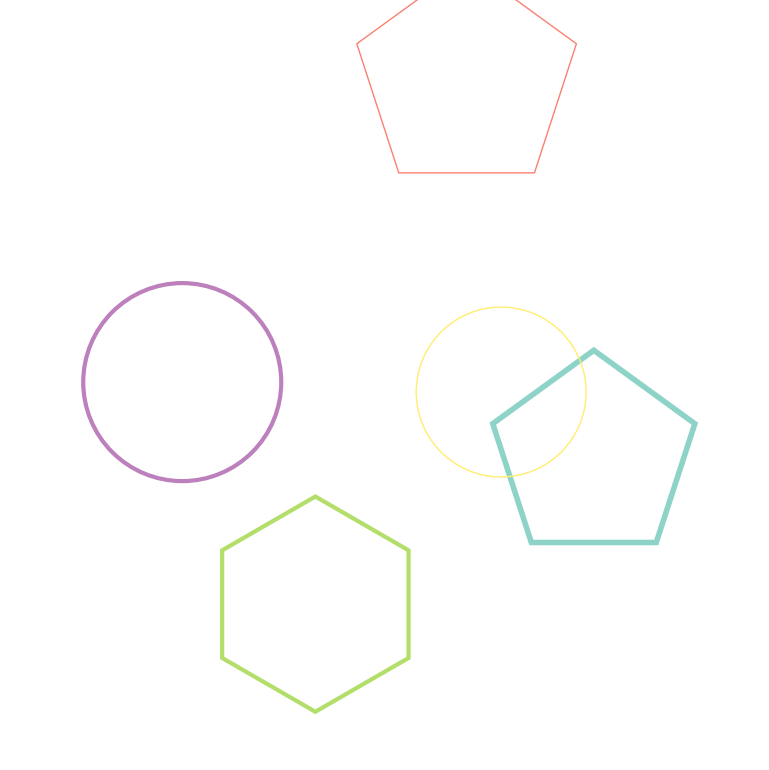[{"shape": "pentagon", "thickness": 2, "radius": 0.69, "center": [0.771, 0.407]}, {"shape": "pentagon", "thickness": 0.5, "radius": 0.75, "center": [0.606, 0.897]}, {"shape": "hexagon", "thickness": 1.5, "radius": 0.7, "center": [0.41, 0.215]}, {"shape": "circle", "thickness": 1.5, "radius": 0.64, "center": [0.237, 0.504]}, {"shape": "circle", "thickness": 0.5, "radius": 0.55, "center": [0.651, 0.491]}]